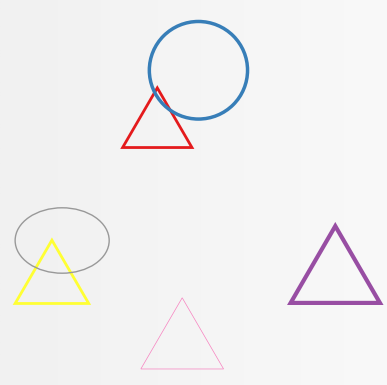[{"shape": "triangle", "thickness": 2, "radius": 0.52, "center": [0.406, 0.668]}, {"shape": "circle", "thickness": 2.5, "radius": 0.63, "center": [0.512, 0.817]}, {"shape": "triangle", "thickness": 3, "radius": 0.67, "center": [0.865, 0.28]}, {"shape": "triangle", "thickness": 2, "radius": 0.55, "center": [0.134, 0.267]}, {"shape": "triangle", "thickness": 0.5, "radius": 0.62, "center": [0.47, 0.103]}, {"shape": "oval", "thickness": 1, "radius": 0.61, "center": [0.16, 0.375]}]